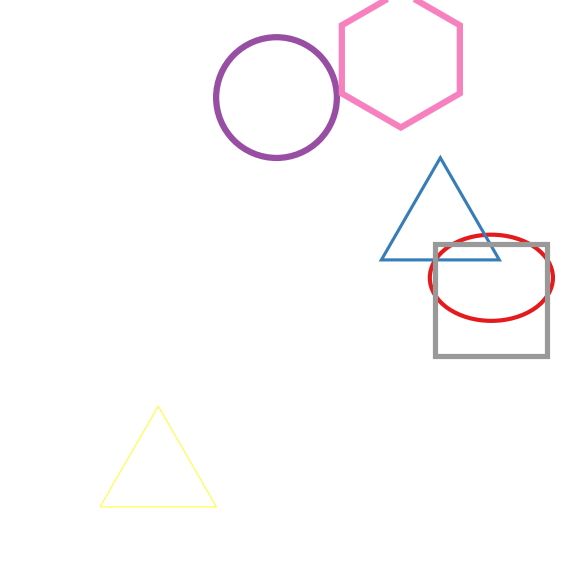[{"shape": "oval", "thickness": 2, "radius": 0.53, "center": [0.851, 0.518]}, {"shape": "triangle", "thickness": 1.5, "radius": 0.59, "center": [0.763, 0.608]}, {"shape": "circle", "thickness": 3, "radius": 0.52, "center": [0.479, 0.83]}, {"shape": "triangle", "thickness": 0.5, "radius": 0.58, "center": [0.274, 0.18]}, {"shape": "hexagon", "thickness": 3, "radius": 0.59, "center": [0.694, 0.896]}, {"shape": "square", "thickness": 2.5, "radius": 0.49, "center": [0.851, 0.48]}]